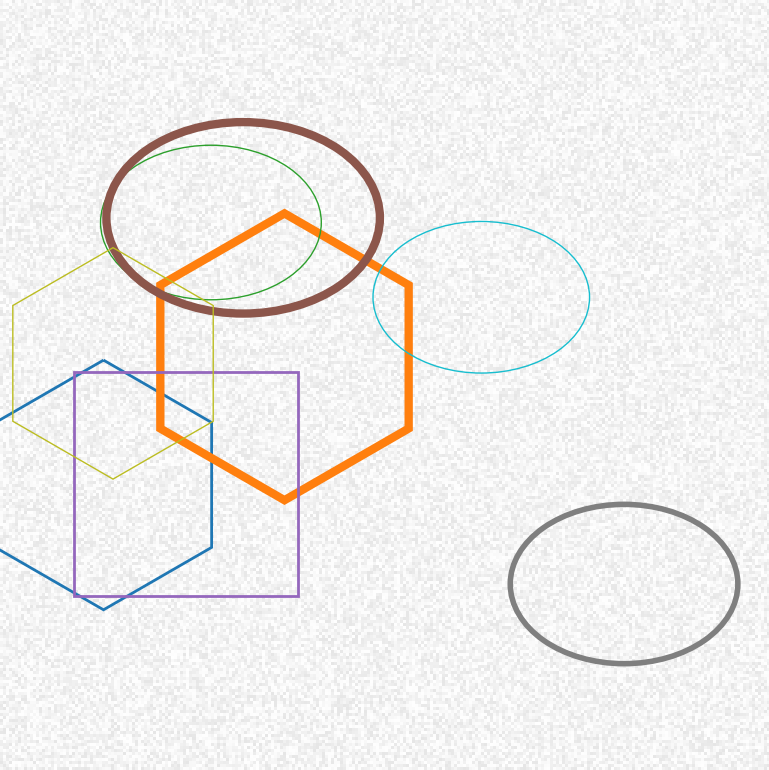[{"shape": "hexagon", "thickness": 1, "radius": 0.81, "center": [0.134, 0.37]}, {"shape": "hexagon", "thickness": 3, "radius": 0.93, "center": [0.369, 0.537]}, {"shape": "oval", "thickness": 0.5, "radius": 0.72, "center": [0.274, 0.711]}, {"shape": "square", "thickness": 1, "radius": 0.73, "center": [0.242, 0.371]}, {"shape": "oval", "thickness": 3, "radius": 0.89, "center": [0.316, 0.717]}, {"shape": "oval", "thickness": 2, "radius": 0.74, "center": [0.81, 0.242]}, {"shape": "hexagon", "thickness": 0.5, "radius": 0.75, "center": [0.147, 0.528]}, {"shape": "oval", "thickness": 0.5, "radius": 0.7, "center": [0.625, 0.614]}]